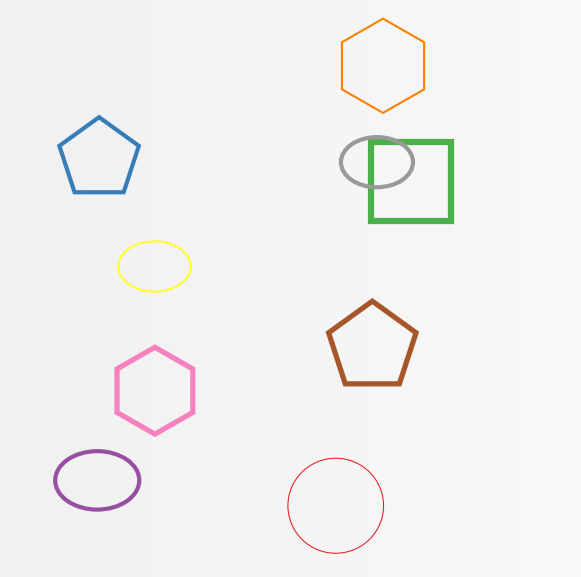[{"shape": "circle", "thickness": 0.5, "radius": 0.41, "center": [0.578, 0.123]}, {"shape": "pentagon", "thickness": 2, "radius": 0.36, "center": [0.17, 0.724]}, {"shape": "square", "thickness": 3, "radius": 0.34, "center": [0.707, 0.684]}, {"shape": "oval", "thickness": 2, "radius": 0.36, "center": [0.167, 0.167]}, {"shape": "hexagon", "thickness": 1, "radius": 0.41, "center": [0.659, 0.885]}, {"shape": "oval", "thickness": 1, "radius": 0.31, "center": [0.266, 0.538]}, {"shape": "pentagon", "thickness": 2.5, "radius": 0.4, "center": [0.641, 0.399]}, {"shape": "hexagon", "thickness": 2.5, "radius": 0.38, "center": [0.266, 0.323]}, {"shape": "oval", "thickness": 2, "radius": 0.31, "center": [0.649, 0.718]}]